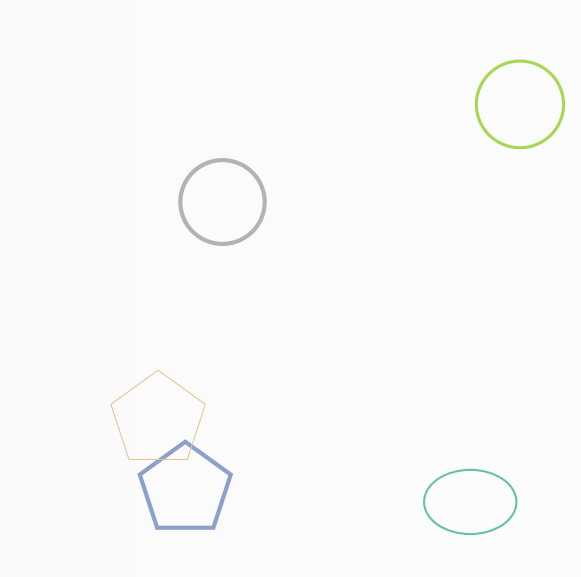[{"shape": "oval", "thickness": 1, "radius": 0.4, "center": [0.809, 0.13]}, {"shape": "pentagon", "thickness": 2, "radius": 0.41, "center": [0.319, 0.152]}, {"shape": "circle", "thickness": 1.5, "radius": 0.38, "center": [0.895, 0.818]}, {"shape": "pentagon", "thickness": 0.5, "radius": 0.43, "center": [0.272, 0.273]}, {"shape": "circle", "thickness": 2, "radius": 0.36, "center": [0.383, 0.649]}]